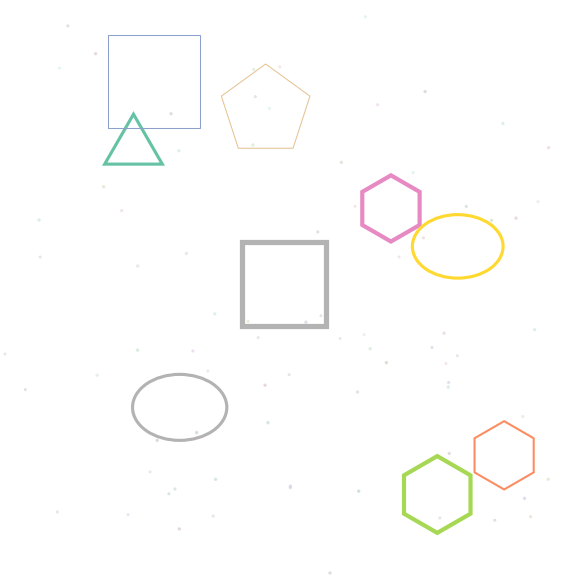[{"shape": "triangle", "thickness": 1.5, "radius": 0.29, "center": [0.231, 0.744]}, {"shape": "hexagon", "thickness": 1, "radius": 0.3, "center": [0.873, 0.211]}, {"shape": "square", "thickness": 0.5, "radius": 0.4, "center": [0.267, 0.858]}, {"shape": "hexagon", "thickness": 2, "radius": 0.29, "center": [0.677, 0.638]}, {"shape": "hexagon", "thickness": 2, "radius": 0.33, "center": [0.757, 0.143]}, {"shape": "oval", "thickness": 1.5, "radius": 0.39, "center": [0.793, 0.573]}, {"shape": "pentagon", "thickness": 0.5, "radius": 0.4, "center": [0.46, 0.808]}, {"shape": "oval", "thickness": 1.5, "radius": 0.41, "center": [0.311, 0.294]}, {"shape": "square", "thickness": 2.5, "radius": 0.36, "center": [0.492, 0.507]}]